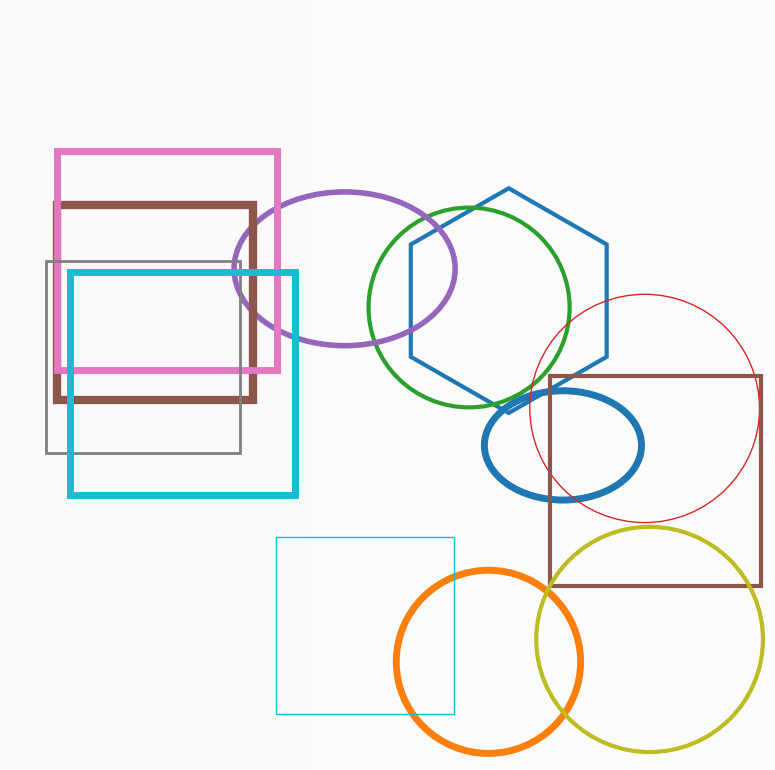[{"shape": "hexagon", "thickness": 1.5, "radius": 0.73, "center": [0.656, 0.61]}, {"shape": "oval", "thickness": 2.5, "radius": 0.51, "center": [0.726, 0.422]}, {"shape": "circle", "thickness": 2.5, "radius": 0.59, "center": [0.63, 0.14]}, {"shape": "circle", "thickness": 1.5, "radius": 0.65, "center": [0.605, 0.601]}, {"shape": "circle", "thickness": 0.5, "radius": 0.74, "center": [0.832, 0.47]}, {"shape": "oval", "thickness": 2, "radius": 0.71, "center": [0.445, 0.651]}, {"shape": "square", "thickness": 1.5, "radius": 0.68, "center": [0.846, 0.376]}, {"shape": "square", "thickness": 3, "radius": 0.63, "center": [0.2, 0.607]}, {"shape": "square", "thickness": 2.5, "radius": 0.71, "center": [0.215, 0.662]}, {"shape": "square", "thickness": 1, "radius": 0.62, "center": [0.185, 0.536]}, {"shape": "circle", "thickness": 1.5, "radius": 0.73, "center": [0.838, 0.17]}, {"shape": "square", "thickness": 2.5, "radius": 0.73, "center": [0.235, 0.502]}, {"shape": "square", "thickness": 0.5, "radius": 0.57, "center": [0.471, 0.188]}]